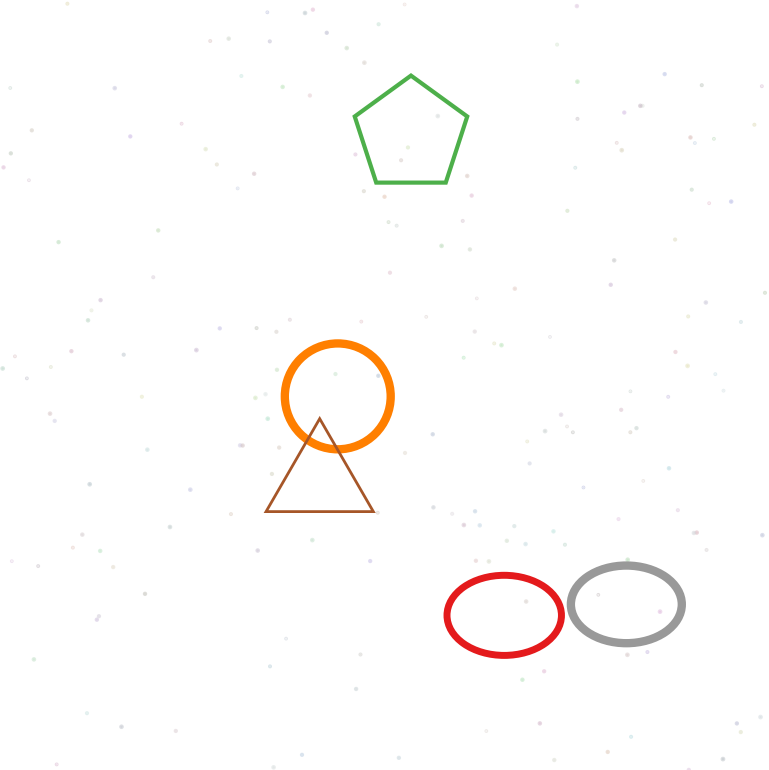[{"shape": "oval", "thickness": 2.5, "radius": 0.37, "center": [0.655, 0.201]}, {"shape": "pentagon", "thickness": 1.5, "radius": 0.38, "center": [0.534, 0.825]}, {"shape": "circle", "thickness": 3, "radius": 0.34, "center": [0.439, 0.485]}, {"shape": "triangle", "thickness": 1, "radius": 0.4, "center": [0.415, 0.376]}, {"shape": "oval", "thickness": 3, "radius": 0.36, "center": [0.813, 0.215]}]